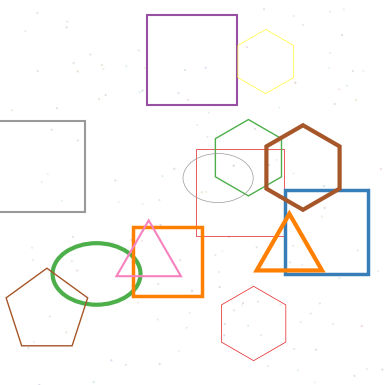[{"shape": "square", "thickness": 0.5, "radius": 0.57, "center": [0.624, 0.5]}, {"shape": "hexagon", "thickness": 0.5, "radius": 0.48, "center": [0.659, 0.16]}, {"shape": "square", "thickness": 2.5, "radius": 0.54, "center": [0.848, 0.398]}, {"shape": "hexagon", "thickness": 1, "radius": 0.5, "center": [0.645, 0.59]}, {"shape": "oval", "thickness": 3, "radius": 0.57, "center": [0.251, 0.288]}, {"shape": "square", "thickness": 1.5, "radius": 0.59, "center": [0.499, 0.844]}, {"shape": "square", "thickness": 2.5, "radius": 0.45, "center": [0.434, 0.321]}, {"shape": "triangle", "thickness": 3, "radius": 0.49, "center": [0.752, 0.347]}, {"shape": "hexagon", "thickness": 0.5, "radius": 0.42, "center": [0.69, 0.84]}, {"shape": "hexagon", "thickness": 3, "radius": 0.55, "center": [0.787, 0.565]}, {"shape": "pentagon", "thickness": 1, "radius": 0.56, "center": [0.122, 0.192]}, {"shape": "triangle", "thickness": 1.5, "radius": 0.48, "center": [0.386, 0.331]}, {"shape": "square", "thickness": 1.5, "radius": 0.59, "center": [0.102, 0.568]}, {"shape": "oval", "thickness": 0.5, "radius": 0.46, "center": [0.566, 0.538]}]